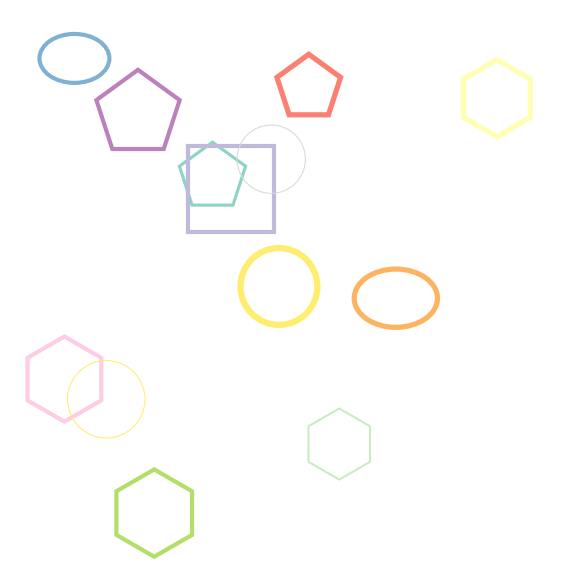[{"shape": "pentagon", "thickness": 1.5, "radius": 0.3, "center": [0.368, 0.693]}, {"shape": "hexagon", "thickness": 2.5, "radius": 0.33, "center": [0.86, 0.829]}, {"shape": "square", "thickness": 2, "radius": 0.37, "center": [0.4, 0.672]}, {"shape": "pentagon", "thickness": 2.5, "radius": 0.29, "center": [0.535, 0.847]}, {"shape": "oval", "thickness": 2, "radius": 0.3, "center": [0.129, 0.898]}, {"shape": "oval", "thickness": 2.5, "radius": 0.36, "center": [0.685, 0.483]}, {"shape": "hexagon", "thickness": 2, "radius": 0.38, "center": [0.267, 0.111]}, {"shape": "hexagon", "thickness": 2, "radius": 0.37, "center": [0.112, 0.343]}, {"shape": "circle", "thickness": 0.5, "radius": 0.3, "center": [0.47, 0.723]}, {"shape": "pentagon", "thickness": 2, "radius": 0.38, "center": [0.239, 0.802]}, {"shape": "hexagon", "thickness": 1, "radius": 0.31, "center": [0.587, 0.23]}, {"shape": "circle", "thickness": 0.5, "radius": 0.34, "center": [0.184, 0.308]}, {"shape": "circle", "thickness": 3, "radius": 0.33, "center": [0.483, 0.503]}]